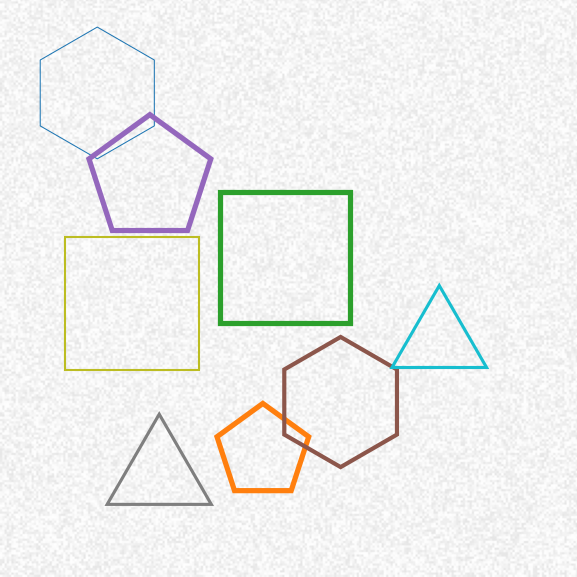[{"shape": "hexagon", "thickness": 0.5, "radius": 0.57, "center": [0.168, 0.838]}, {"shape": "pentagon", "thickness": 2.5, "radius": 0.42, "center": [0.455, 0.217]}, {"shape": "square", "thickness": 2.5, "radius": 0.56, "center": [0.493, 0.553]}, {"shape": "pentagon", "thickness": 2.5, "radius": 0.55, "center": [0.26, 0.69]}, {"shape": "hexagon", "thickness": 2, "radius": 0.56, "center": [0.59, 0.303]}, {"shape": "triangle", "thickness": 1.5, "radius": 0.52, "center": [0.276, 0.178]}, {"shape": "square", "thickness": 1, "radius": 0.58, "center": [0.229, 0.474]}, {"shape": "triangle", "thickness": 1.5, "radius": 0.47, "center": [0.761, 0.41]}]